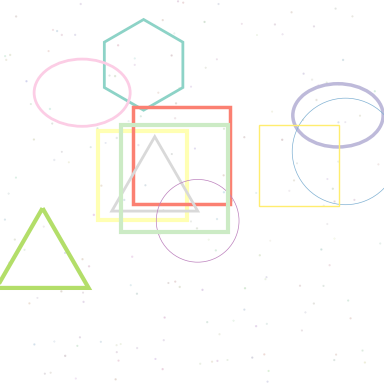[{"shape": "hexagon", "thickness": 2, "radius": 0.59, "center": [0.373, 0.832]}, {"shape": "square", "thickness": 3, "radius": 0.58, "center": [0.369, 0.545]}, {"shape": "oval", "thickness": 2.5, "radius": 0.59, "center": [0.878, 0.7]}, {"shape": "square", "thickness": 2.5, "radius": 0.63, "center": [0.471, 0.596]}, {"shape": "circle", "thickness": 0.5, "radius": 0.69, "center": [0.897, 0.607]}, {"shape": "triangle", "thickness": 3, "radius": 0.69, "center": [0.11, 0.321]}, {"shape": "oval", "thickness": 2, "radius": 0.62, "center": [0.213, 0.759]}, {"shape": "triangle", "thickness": 2, "radius": 0.64, "center": [0.402, 0.516]}, {"shape": "circle", "thickness": 0.5, "radius": 0.54, "center": [0.513, 0.426]}, {"shape": "square", "thickness": 3, "radius": 0.69, "center": [0.454, 0.535]}, {"shape": "square", "thickness": 1, "radius": 0.52, "center": [0.777, 0.571]}]